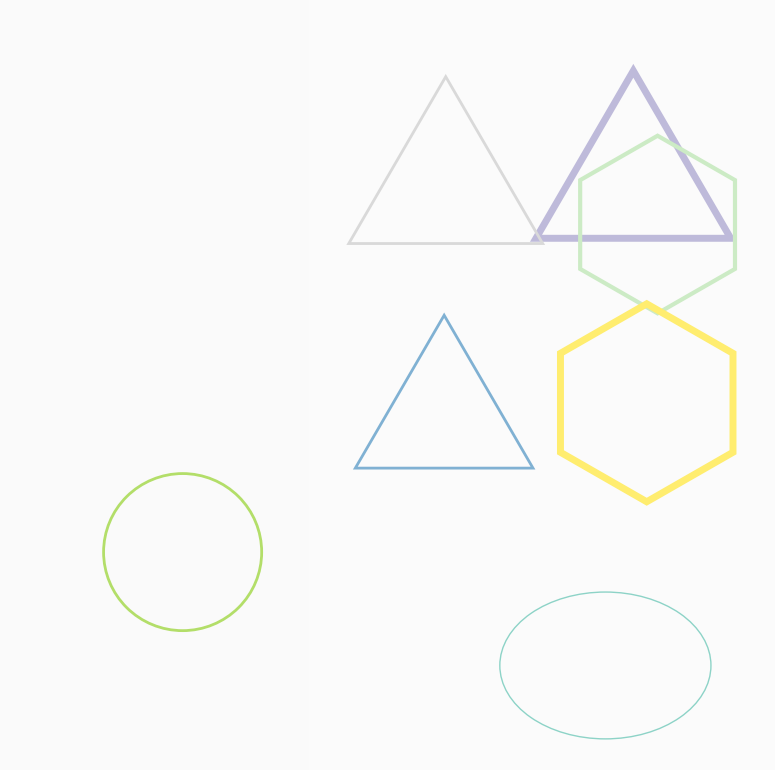[{"shape": "oval", "thickness": 0.5, "radius": 0.68, "center": [0.781, 0.136]}, {"shape": "triangle", "thickness": 2.5, "radius": 0.73, "center": [0.817, 0.763]}, {"shape": "triangle", "thickness": 1, "radius": 0.66, "center": [0.573, 0.458]}, {"shape": "circle", "thickness": 1, "radius": 0.51, "center": [0.236, 0.283]}, {"shape": "triangle", "thickness": 1, "radius": 0.72, "center": [0.575, 0.756]}, {"shape": "hexagon", "thickness": 1.5, "radius": 0.58, "center": [0.848, 0.708]}, {"shape": "hexagon", "thickness": 2.5, "radius": 0.64, "center": [0.834, 0.477]}]